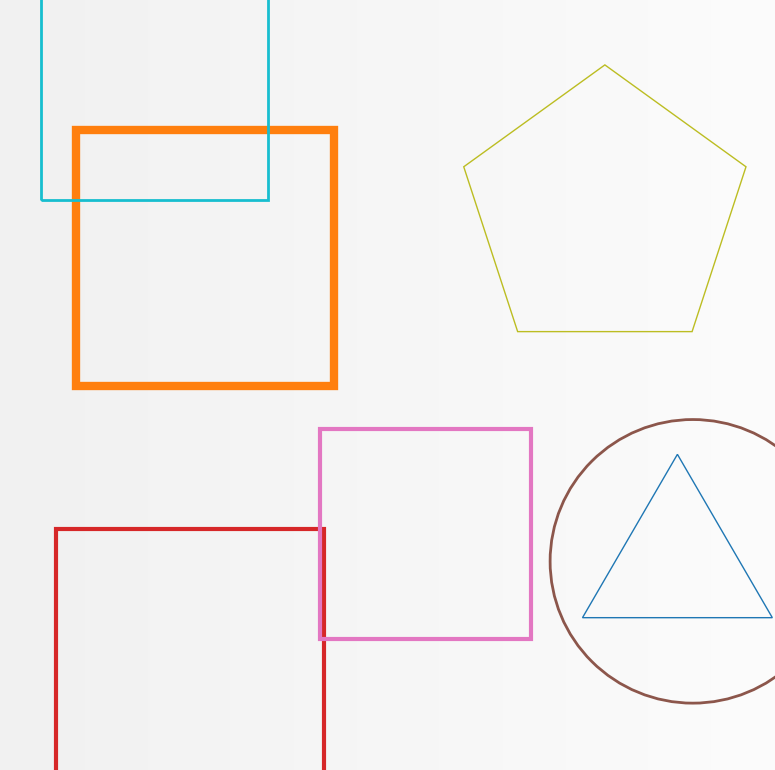[{"shape": "triangle", "thickness": 0.5, "radius": 0.71, "center": [0.874, 0.269]}, {"shape": "square", "thickness": 3, "radius": 0.83, "center": [0.264, 0.664]}, {"shape": "square", "thickness": 1.5, "radius": 0.87, "center": [0.245, 0.139]}, {"shape": "circle", "thickness": 1, "radius": 0.92, "center": [0.894, 0.271]}, {"shape": "square", "thickness": 1.5, "radius": 0.68, "center": [0.549, 0.307]}, {"shape": "pentagon", "thickness": 0.5, "radius": 0.96, "center": [0.78, 0.724]}, {"shape": "square", "thickness": 1, "radius": 0.73, "center": [0.199, 0.887]}]